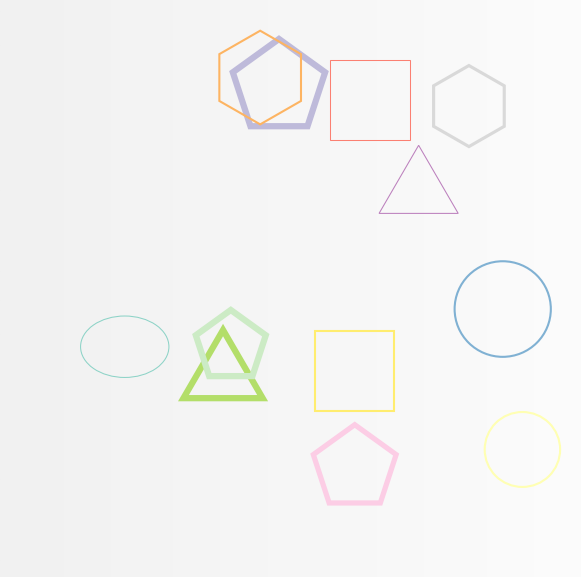[{"shape": "oval", "thickness": 0.5, "radius": 0.38, "center": [0.215, 0.399]}, {"shape": "circle", "thickness": 1, "radius": 0.32, "center": [0.899, 0.221]}, {"shape": "pentagon", "thickness": 3, "radius": 0.42, "center": [0.48, 0.848]}, {"shape": "square", "thickness": 0.5, "radius": 0.35, "center": [0.637, 0.826]}, {"shape": "circle", "thickness": 1, "radius": 0.41, "center": [0.865, 0.464]}, {"shape": "hexagon", "thickness": 1, "radius": 0.41, "center": [0.448, 0.865]}, {"shape": "triangle", "thickness": 3, "radius": 0.39, "center": [0.384, 0.349]}, {"shape": "pentagon", "thickness": 2.5, "radius": 0.37, "center": [0.61, 0.189]}, {"shape": "hexagon", "thickness": 1.5, "radius": 0.35, "center": [0.807, 0.815]}, {"shape": "triangle", "thickness": 0.5, "radius": 0.39, "center": [0.72, 0.669]}, {"shape": "pentagon", "thickness": 3, "radius": 0.32, "center": [0.397, 0.399]}, {"shape": "square", "thickness": 1, "radius": 0.34, "center": [0.61, 0.357]}]